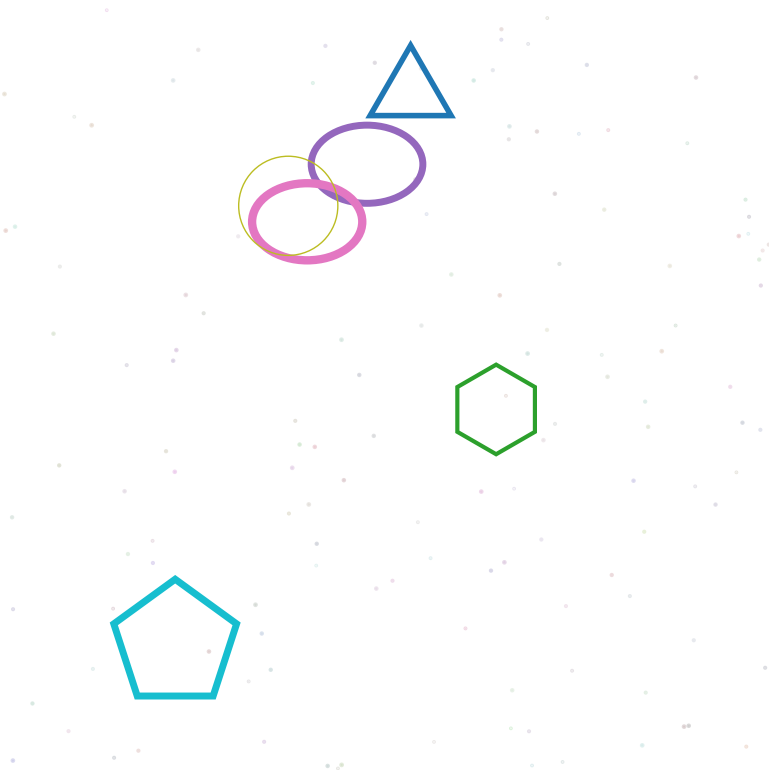[{"shape": "triangle", "thickness": 2, "radius": 0.3, "center": [0.533, 0.88]}, {"shape": "hexagon", "thickness": 1.5, "radius": 0.29, "center": [0.644, 0.468]}, {"shape": "oval", "thickness": 2.5, "radius": 0.36, "center": [0.477, 0.787]}, {"shape": "oval", "thickness": 3, "radius": 0.36, "center": [0.399, 0.712]}, {"shape": "circle", "thickness": 0.5, "radius": 0.32, "center": [0.374, 0.733]}, {"shape": "pentagon", "thickness": 2.5, "radius": 0.42, "center": [0.228, 0.164]}]